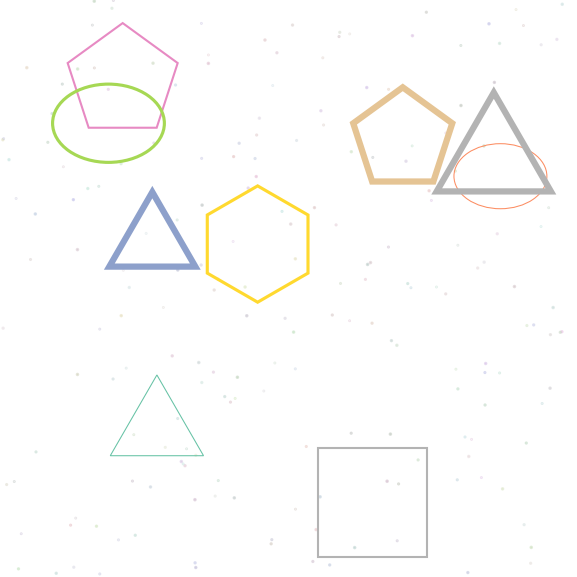[{"shape": "triangle", "thickness": 0.5, "radius": 0.47, "center": [0.272, 0.257]}, {"shape": "oval", "thickness": 0.5, "radius": 0.4, "center": [0.867, 0.694]}, {"shape": "triangle", "thickness": 3, "radius": 0.43, "center": [0.264, 0.58]}, {"shape": "pentagon", "thickness": 1, "radius": 0.5, "center": [0.212, 0.859]}, {"shape": "oval", "thickness": 1.5, "radius": 0.48, "center": [0.188, 0.786]}, {"shape": "hexagon", "thickness": 1.5, "radius": 0.5, "center": [0.446, 0.577]}, {"shape": "pentagon", "thickness": 3, "radius": 0.45, "center": [0.697, 0.758]}, {"shape": "triangle", "thickness": 3, "radius": 0.57, "center": [0.855, 0.725]}, {"shape": "square", "thickness": 1, "radius": 0.47, "center": [0.645, 0.129]}]